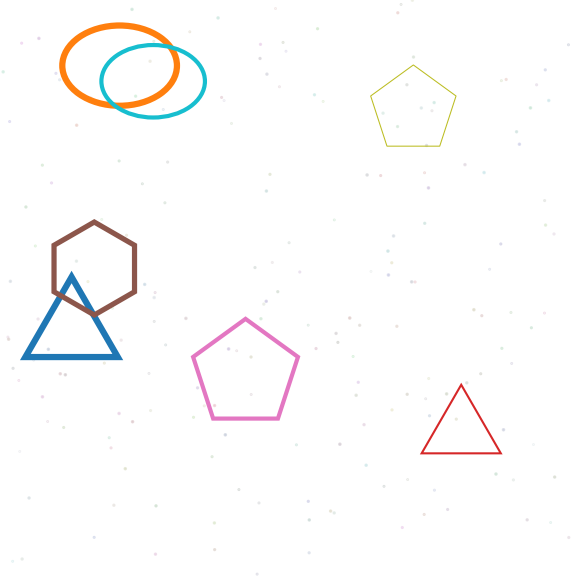[{"shape": "triangle", "thickness": 3, "radius": 0.46, "center": [0.124, 0.427]}, {"shape": "oval", "thickness": 3, "radius": 0.5, "center": [0.207, 0.885]}, {"shape": "triangle", "thickness": 1, "radius": 0.4, "center": [0.799, 0.254]}, {"shape": "hexagon", "thickness": 2.5, "radius": 0.4, "center": [0.163, 0.534]}, {"shape": "pentagon", "thickness": 2, "radius": 0.48, "center": [0.425, 0.352]}, {"shape": "pentagon", "thickness": 0.5, "radius": 0.39, "center": [0.716, 0.809]}, {"shape": "oval", "thickness": 2, "radius": 0.45, "center": [0.265, 0.858]}]